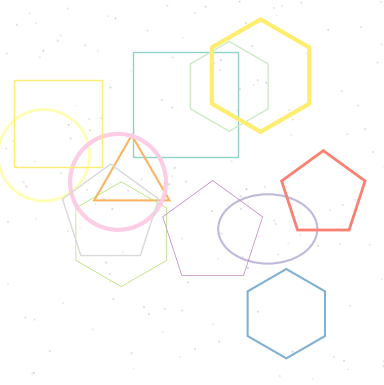[{"shape": "square", "thickness": 1, "radius": 0.68, "center": [0.482, 0.729]}, {"shape": "circle", "thickness": 2, "radius": 0.59, "center": [0.114, 0.597]}, {"shape": "oval", "thickness": 1.5, "radius": 0.64, "center": [0.695, 0.405]}, {"shape": "pentagon", "thickness": 2, "radius": 0.57, "center": [0.84, 0.495]}, {"shape": "hexagon", "thickness": 1.5, "radius": 0.58, "center": [0.744, 0.185]}, {"shape": "triangle", "thickness": 1.5, "radius": 0.56, "center": [0.342, 0.536]}, {"shape": "hexagon", "thickness": 0.5, "radius": 0.68, "center": [0.315, 0.392]}, {"shape": "circle", "thickness": 3, "radius": 0.62, "center": [0.307, 0.528]}, {"shape": "pentagon", "thickness": 1, "radius": 0.66, "center": [0.287, 0.442]}, {"shape": "pentagon", "thickness": 0.5, "radius": 0.68, "center": [0.552, 0.395]}, {"shape": "hexagon", "thickness": 1, "radius": 0.58, "center": [0.595, 0.776]}, {"shape": "hexagon", "thickness": 3, "radius": 0.73, "center": [0.677, 0.804]}, {"shape": "square", "thickness": 1, "radius": 0.57, "center": [0.151, 0.68]}]